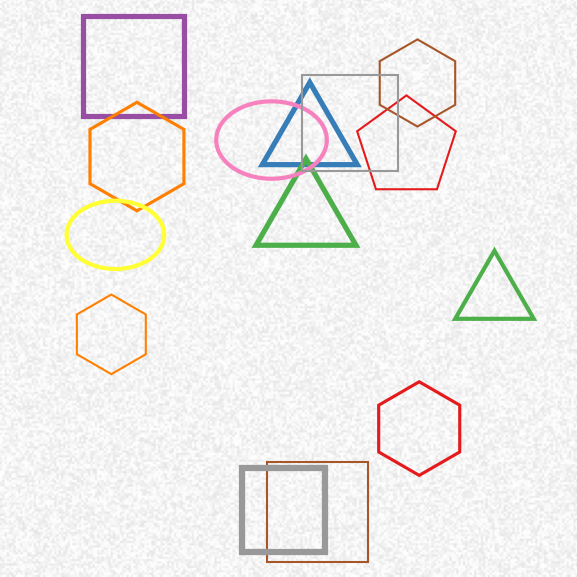[{"shape": "pentagon", "thickness": 1, "radius": 0.45, "center": [0.704, 0.744]}, {"shape": "hexagon", "thickness": 1.5, "radius": 0.41, "center": [0.726, 0.257]}, {"shape": "triangle", "thickness": 2.5, "radius": 0.47, "center": [0.536, 0.762]}, {"shape": "triangle", "thickness": 2, "radius": 0.39, "center": [0.856, 0.486]}, {"shape": "triangle", "thickness": 2.5, "radius": 0.5, "center": [0.53, 0.624]}, {"shape": "square", "thickness": 2.5, "radius": 0.44, "center": [0.232, 0.885]}, {"shape": "hexagon", "thickness": 1.5, "radius": 0.47, "center": [0.237, 0.728]}, {"shape": "hexagon", "thickness": 1, "radius": 0.34, "center": [0.193, 0.42]}, {"shape": "oval", "thickness": 2, "radius": 0.42, "center": [0.2, 0.592]}, {"shape": "square", "thickness": 1, "radius": 0.43, "center": [0.55, 0.113]}, {"shape": "hexagon", "thickness": 1, "radius": 0.38, "center": [0.723, 0.855]}, {"shape": "oval", "thickness": 2, "radius": 0.48, "center": [0.47, 0.757]}, {"shape": "square", "thickness": 1, "radius": 0.42, "center": [0.606, 0.786]}, {"shape": "square", "thickness": 3, "radius": 0.36, "center": [0.491, 0.116]}]